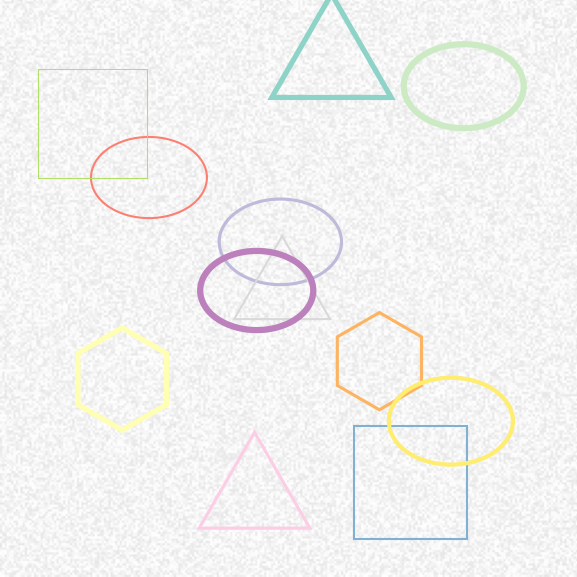[{"shape": "triangle", "thickness": 2.5, "radius": 0.6, "center": [0.574, 0.89]}, {"shape": "hexagon", "thickness": 2.5, "radius": 0.44, "center": [0.212, 0.343]}, {"shape": "oval", "thickness": 1.5, "radius": 0.53, "center": [0.485, 0.58]}, {"shape": "oval", "thickness": 1, "radius": 0.5, "center": [0.258, 0.692]}, {"shape": "square", "thickness": 1, "radius": 0.49, "center": [0.71, 0.163]}, {"shape": "hexagon", "thickness": 1.5, "radius": 0.42, "center": [0.657, 0.374]}, {"shape": "square", "thickness": 0.5, "radius": 0.47, "center": [0.16, 0.785]}, {"shape": "triangle", "thickness": 1.5, "radius": 0.55, "center": [0.441, 0.14]}, {"shape": "triangle", "thickness": 1, "radius": 0.48, "center": [0.489, 0.494]}, {"shape": "oval", "thickness": 3, "radius": 0.49, "center": [0.445, 0.496]}, {"shape": "oval", "thickness": 3, "radius": 0.52, "center": [0.803, 0.85]}, {"shape": "oval", "thickness": 2, "radius": 0.54, "center": [0.781, 0.27]}]